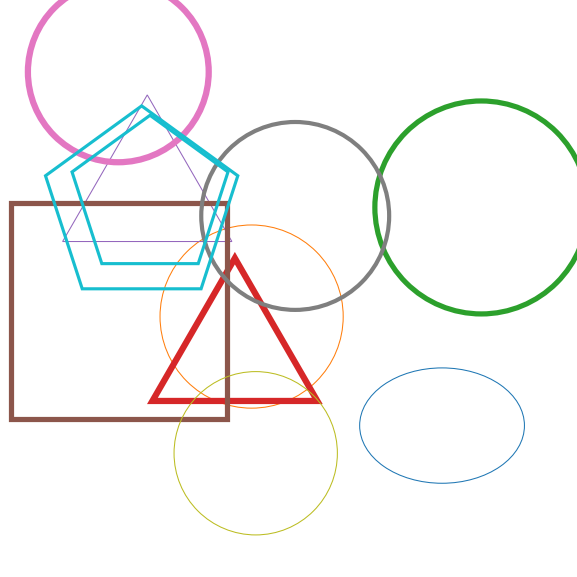[{"shape": "oval", "thickness": 0.5, "radius": 0.71, "center": [0.765, 0.262]}, {"shape": "circle", "thickness": 0.5, "radius": 0.79, "center": [0.436, 0.451]}, {"shape": "circle", "thickness": 2.5, "radius": 0.92, "center": [0.834, 0.64]}, {"shape": "triangle", "thickness": 3, "radius": 0.82, "center": [0.407, 0.387]}, {"shape": "triangle", "thickness": 0.5, "radius": 0.85, "center": [0.255, 0.666]}, {"shape": "square", "thickness": 2.5, "radius": 0.93, "center": [0.206, 0.46]}, {"shape": "circle", "thickness": 3, "radius": 0.78, "center": [0.205, 0.875]}, {"shape": "circle", "thickness": 2, "radius": 0.81, "center": [0.511, 0.625]}, {"shape": "circle", "thickness": 0.5, "radius": 0.71, "center": [0.443, 0.214]}, {"shape": "pentagon", "thickness": 1.5, "radius": 0.71, "center": [0.26, 0.658]}, {"shape": "pentagon", "thickness": 1.5, "radius": 0.88, "center": [0.245, 0.641]}]